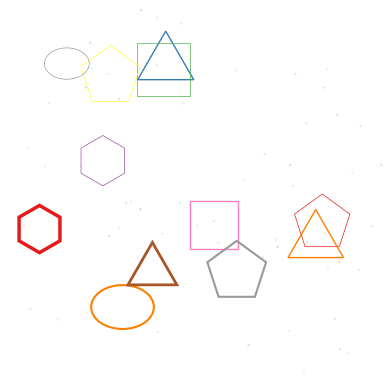[{"shape": "pentagon", "thickness": 0.5, "radius": 0.38, "center": [0.837, 0.42]}, {"shape": "hexagon", "thickness": 2.5, "radius": 0.31, "center": [0.103, 0.405]}, {"shape": "triangle", "thickness": 1, "radius": 0.42, "center": [0.43, 0.835]}, {"shape": "square", "thickness": 0.5, "radius": 0.35, "center": [0.424, 0.819]}, {"shape": "hexagon", "thickness": 0.5, "radius": 0.33, "center": [0.267, 0.583]}, {"shape": "oval", "thickness": 1.5, "radius": 0.41, "center": [0.318, 0.203]}, {"shape": "triangle", "thickness": 1, "radius": 0.42, "center": [0.82, 0.373]}, {"shape": "pentagon", "thickness": 0.5, "radius": 0.4, "center": [0.287, 0.801]}, {"shape": "triangle", "thickness": 2, "radius": 0.37, "center": [0.396, 0.297]}, {"shape": "square", "thickness": 1, "radius": 0.31, "center": [0.556, 0.415]}, {"shape": "oval", "thickness": 0.5, "radius": 0.29, "center": [0.174, 0.835]}, {"shape": "pentagon", "thickness": 1.5, "radius": 0.4, "center": [0.615, 0.294]}]